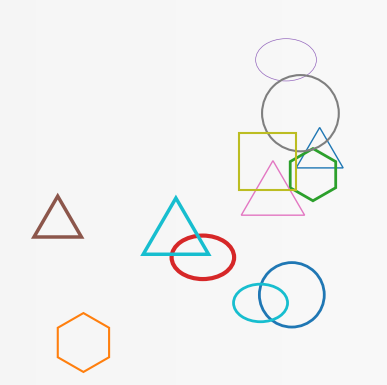[{"shape": "circle", "thickness": 2, "radius": 0.42, "center": [0.753, 0.234]}, {"shape": "triangle", "thickness": 1, "radius": 0.35, "center": [0.825, 0.599]}, {"shape": "hexagon", "thickness": 1.5, "radius": 0.38, "center": [0.215, 0.11]}, {"shape": "hexagon", "thickness": 2, "radius": 0.34, "center": [0.808, 0.546]}, {"shape": "oval", "thickness": 3, "radius": 0.4, "center": [0.524, 0.332]}, {"shape": "oval", "thickness": 0.5, "radius": 0.39, "center": [0.738, 0.845]}, {"shape": "triangle", "thickness": 2.5, "radius": 0.35, "center": [0.149, 0.42]}, {"shape": "triangle", "thickness": 1, "radius": 0.47, "center": [0.704, 0.488]}, {"shape": "circle", "thickness": 1.5, "radius": 0.5, "center": [0.775, 0.706]}, {"shape": "square", "thickness": 1.5, "radius": 0.37, "center": [0.69, 0.581]}, {"shape": "oval", "thickness": 2, "radius": 0.35, "center": [0.672, 0.213]}, {"shape": "triangle", "thickness": 2.5, "radius": 0.49, "center": [0.454, 0.388]}]